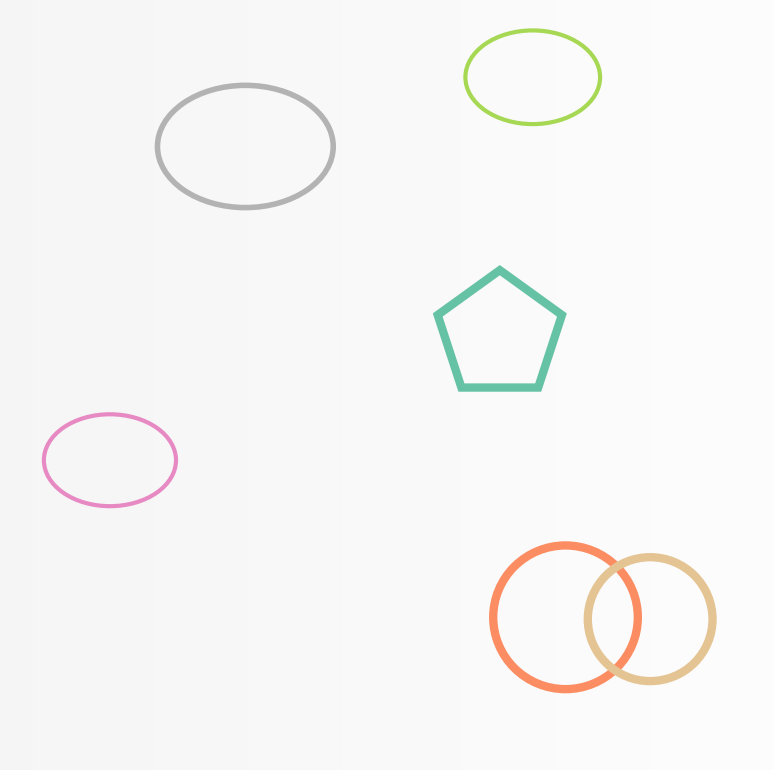[{"shape": "pentagon", "thickness": 3, "radius": 0.42, "center": [0.645, 0.565]}, {"shape": "circle", "thickness": 3, "radius": 0.47, "center": [0.73, 0.198]}, {"shape": "oval", "thickness": 1.5, "radius": 0.43, "center": [0.142, 0.402]}, {"shape": "oval", "thickness": 1.5, "radius": 0.43, "center": [0.687, 0.9]}, {"shape": "circle", "thickness": 3, "radius": 0.4, "center": [0.839, 0.196]}, {"shape": "oval", "thickness": 2, "radius": 0.57, "center": [0.317, 0.81]}]